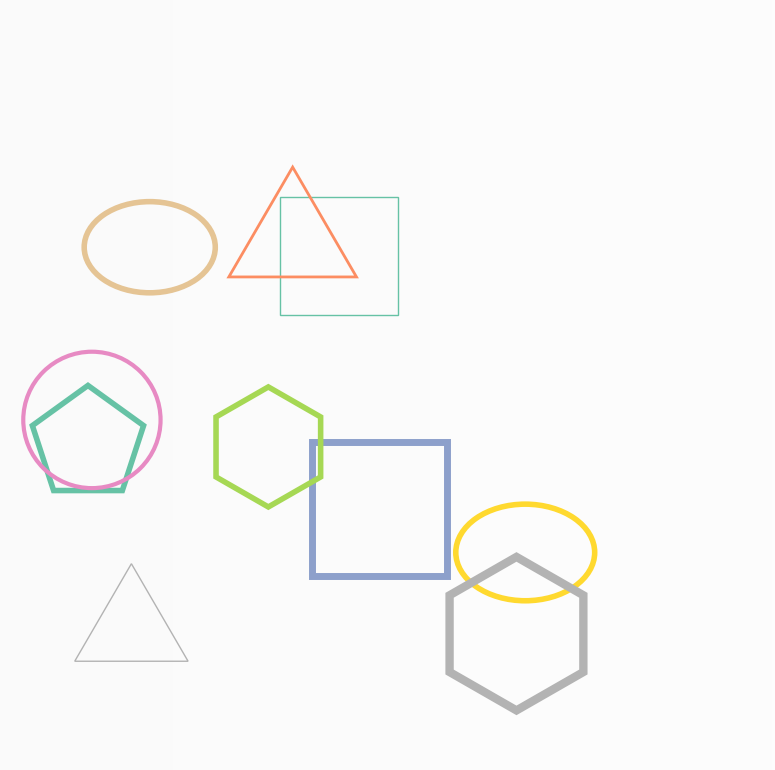[{"shape": "pentagon", "thickness": 2, "radius": 0.38, "center": [0.114, 0.424]}, {"shape": "square", "thickness": 0.5, "radius": 0.38, "center": [0.437, 0.667]}, {"shape": "triangle", "thickness": 1, "radius": 0.48, "center": [0.378, 0.688]}, {"shape": "square", "thickness": 2.5, "radius": 0.44, "center": [0.49, 0.339]}, {"shape": "circle", "thickness": 1.5, "radius": 0.44, "center": [0.119, 0.455]}, {"shape": "hexagon", "thickness": 2, "radius": 0.39, "center": [0.346, 0.42]}, {"shape": "oval", "thickness": 2, "radius": 0.45, "center": [0.678, 0.283]}, {"shape": "oval", "thickness": 2, "radius": 0.42, "center": [0.193, 0.679]}, {"shape": "triangle", "thickness": 0.5, "radius": 0.42, "center": [0.17, 0.183]}, {"shape": "hexagon", "thickness": 3, "radius": 0.5, "center": [0.666, 0.177]}]